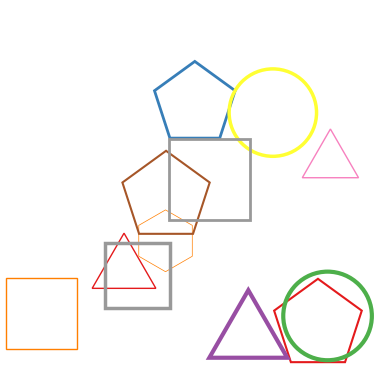[{"shape": "pentagon", "thickness": 1.5, "radius": 0.6, "center": [0.826, 0.156]}, {"shape": "triangle", "thickness": 1, "radius": 0.48, "center": [0.322, 0.299]}, {"shape": "pentagon", "thickness": 2, "radius": 0.55, "center": [0.506, 0.73]}, {"shape": "circle", "thickness": 3, "radius": 0.58, "center": [0.851, 0.179]}, {"shape": "triangle", "thickness": 3, "radius": 0.58, "center": [0.645, 0.129]}, {"shape": "square", "thickness": 1, "radius": 0.46, "center": [0.108, 0.186]}, {"shape": "hexagon", "thickness": 0.5, "radius": 0.4, "center": [0.43, 0.375]}, {"shape": "circle", "thickness": 2.5, "radius": 0.57, "center": [0.709, 0.708]}, {"shape": "pentagon", "thickness": 1.5, "radius": 0.6, "center": [0.431, 0.489]}, {"shape": "triangle", "thickness": 1, "radius": 0.42, "center": [0.858, 0.581]}, {"shape": "square", "thickness": 2.5, "radius": 0.42, "center": [0.356, 0.283]}, {"shape": "square", "thickness": 2, "radius": 0.53, "center": [0.545, 0.533]}]